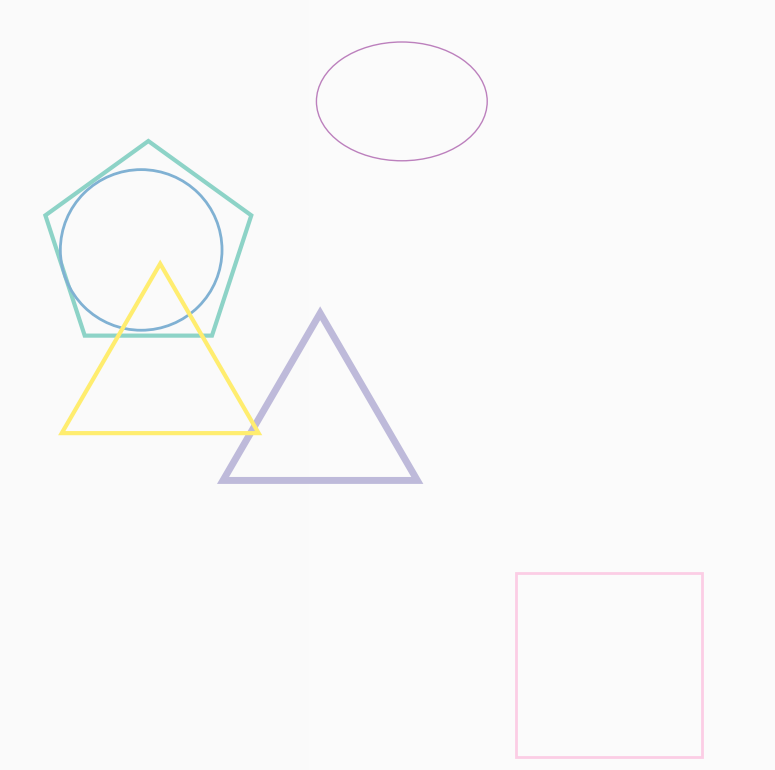[{"shape": "pentagon", "thickness": 1.5, "radius": 0.7, "center": [0.191, 0.677]}, {"shape": "triangle", "thickness": 2.5, "radius": 0.72, "center": [0.413, 0.448]}, {"shape": "circle", "thickness": 1, "radius": 0.52, "center": [0.182, 0.675]}, {"shape": "square", "thickness": 1, "radius": 0.6, "center": [0.786, 0.136]}, {"shape": "oval", "thickness": 0.5, "radius": 0.55, "center": [0.518, 0.868]}, {"shape": "triangle", "thickness": 1.5, "radius": 0.73, "center": [0.207, 0.511]}]